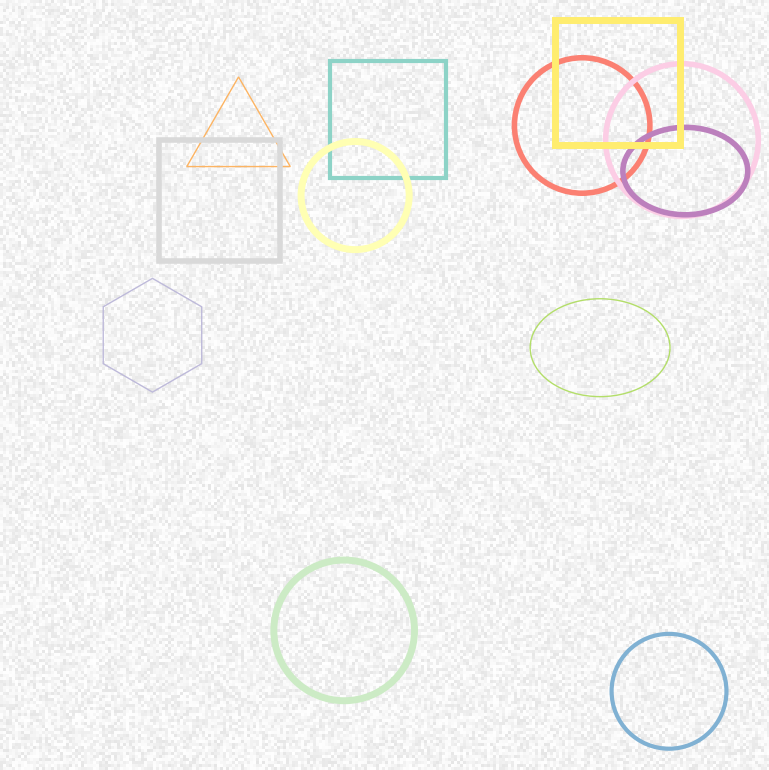[{"shape": "square", "thickness": 1.5, "radius": 0.38, "center": [0.504, 0.845]}, {"shape": "circle", "thickness": 2.5, "radius": 0.35, "center": [0.461, 0.746]}, {"shape": "hexagon", "thickness": 0.5, "radius": 0.37, "center": [0.198, 0.565]}, {"shape": "circle", "thickness": 2, "radius": 0.44, "center": [0.756, 0.837]}, {"shape": "circle", "thickness": 1.5, "radius": 0.37, "center": [0.869, 0.102]}, {"shape": "triangle", "thickness": 0.5, "radius": 0.39, "center": [0.31, 0.822]}, {"shape": "oval", "thickness": 0.5, "radius": 0.45, "center": [0.779, 0.548]}, {"shape": "circle", "thickness": 2, "radius": 0.5, "center": [0.886, 0.818]}, {"shape": "square", "thickness": 2, "radius": 0.39, "center": [0.285, 0.739]}, {"shape": "oval", "thickness": 2, "radius": 0.41, "center": [0.89, 0.778]}, {"shape": "circle", "thickness": 2.5, "radius": 0.46, "center": [0.447, 0.181]}, {"shape": "square", "thickness": 2.5, "radius": 0.41, "center": [0.802, 0.893]}]